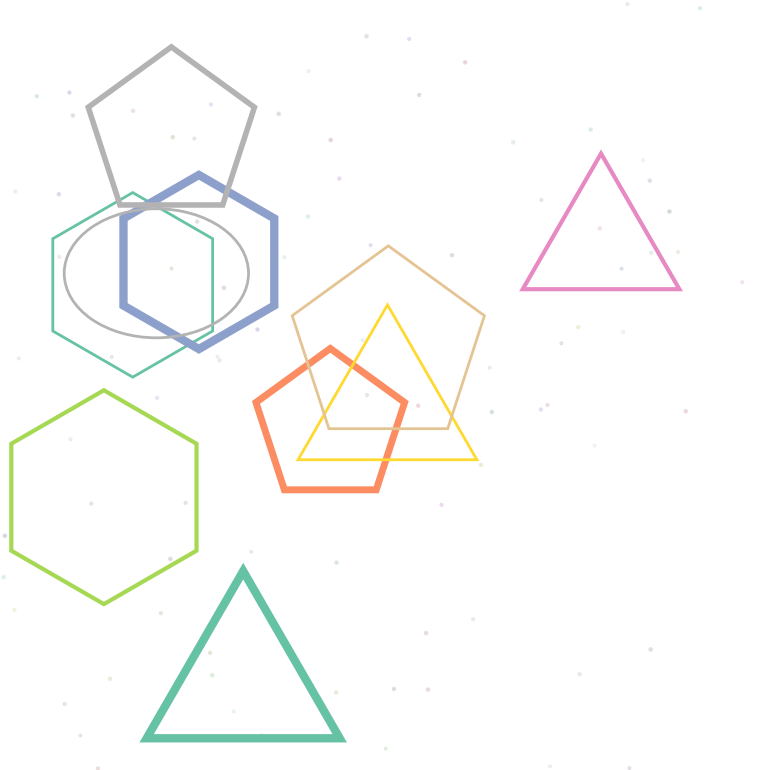[{"shape": "triangle", "thickness": 3, "radius": 0.72, "center": [0.316, 0.114]}, {"shape": "hexagon", "thickness": 1, "radius": 0.6, "center": [0.172, 0.63]}, {"shape": "pentagon", "thickness": 2.5, "radius": 0.51, "center": [0.429, 0.446]}, {"shape": "hexagon", "thickness": 3, "radius": 0.57, "center": [0.258, 0.66]}, {"shape": "triangle", "thickness": 1.5, "radius": 0.59, "center": [0.781, 0.683]}, {"shape": "hexagon", "thickness": 1.5, "radius": 0.69, "center": [0.135, 0.354]}, {"shape": "triangle", "thickness": 1, "radius": 0.67, "center": [0.503, 0.47]}, {"shape": "pentagon", "thickness": 1, "radius": 0.66, "center": [0.504, 0.549]}, {"shape": "oval", "thickness": 1, "radius": 0.6, "center": [0.203, 0.645]}, {"shape": "pentagon", "thickness": 2, "radius": 0.57, "center": [0.223, 0.826]}]